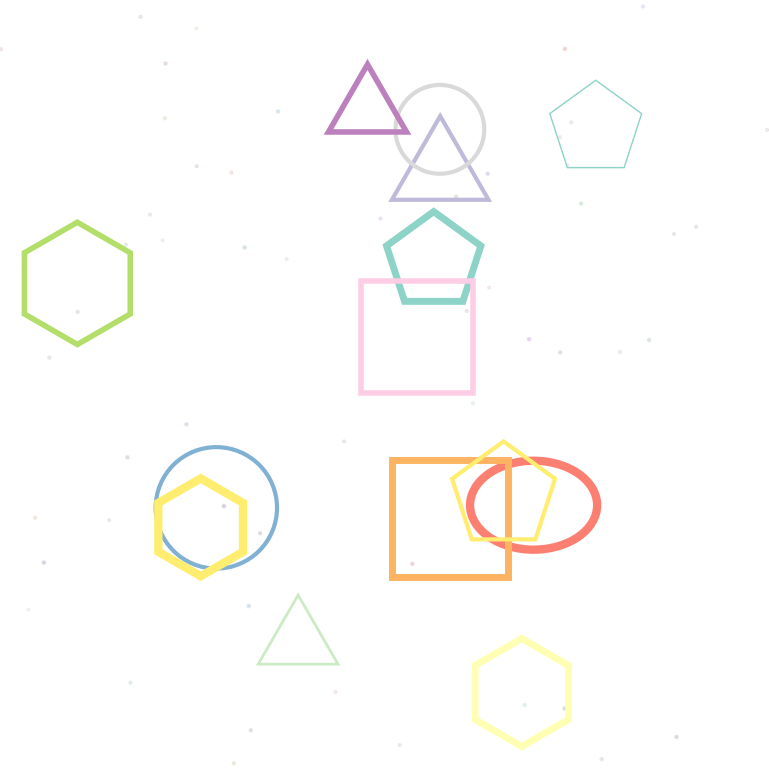[{"shape": "pentagon", "thickness": 0.5, "radius": 0.31, "center": [0.774, 0.833]}, {"shape": "pentagon", "thickness": 2.5, "radius": 0.32, "center": [0.563, 0.661]}, {"shape": "hexagon", "thickness": 2.5, "radius": 0.35, "center": [0.678, 0.101]}, {"shape": "triangle", "thickness": 1.5, "radius": 0.36, "center": [0.572, 0.777]}, {"shape": "oval", "thickness": 3, "radius": 0.41, "center": [0.693, 0.344]}, {"shape": "circle", "thickness": 1.5, "radius": 0.39, "center": [0.281, 0.34]}, {"shape": "square", "thickness": 2.5, "radius": 0.38, "center": [0.585, 0.327]}, {"shape": "hexagon", "thickness": 2, "radius": 0.4, "center": [0.1, 0.632]}, {"shape": "square", "thickness": 2, "radius": 0.36, "center": [0.542, 0.562]}, {"shape": "circle", "thickness": 1.5, "radius": 0.29, "center": [0.571, 0.832]}, {"shape": "triangle", "thickness": 2, "radius": 0.29, "center": [0.477, 0.858]}, {"shape": "triangle", "thickness": 1, "radius": 0.3, "center": [0.387, 0.167]}, {"shape": "pentagon", "thickness": 1.5, "radius": 0.35, "center": [0.654, 0.356]}, {"shape": "hexagon", "thickness": 3, "radius": 0.32, "center": [0.261, 0.315]}]